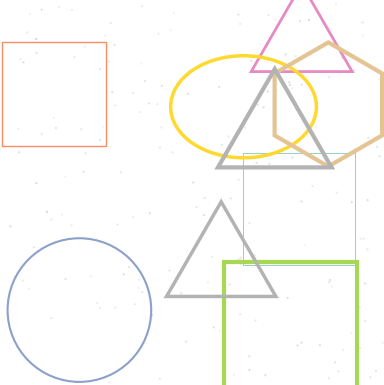[{"shape": "square", "thickness": 0.5, "radius": 0.72, "center": [0.776, 0.457]}, {"shape": "square", "thickness": 1, "radius": 0.68, "center": [0.139, 0.756]}, {"shape": "circle", "thickness": 1.5, "radius": 0.93, "center": [0.206, 0.195]}, {"shape": "triangle", "thickness": 2, "radius": 0.76, "center": [0.784, 0.89]}, {"shape": "square", "thickness": 3, "radius": 0.86, "center": [0.754, 0.147]}, {"shape": "oval", "thickness": 2.5, "radius": 0.95, "center": [0.633, 0.723]}, {"shape": "hexagon", "thickness": 3, "radius": 0.81, "center": [0.853, 0.729]}, {"shape": "triangle", "thickness": 3, "radius": 0.85, "center": [0.714, 0.65]}, {"shape": "triangle", "thickness": 2.5, "radius": 0.82, "center": [0.575, 0.312]}]